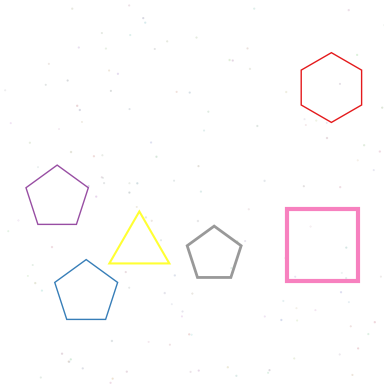[{"shape": "hexagon", "thickness": 1, "radius": 0.45, "center": [0.861, 0.773]}, {"shape": "pentagon", "thickness": 1, "radius": 0.43, "center": [0.224, 0.24]}, {"shape": "pentagon", "thickness": 1, "radius": 0.43, "center": [0.148, 0.486]}, {"shape": "triangle", "thickness": 1.5, "radius": 0.45, "center": [0.362, 0.361]}, {"shape": "square", "thickness": 3, "radius": 0.47, "center": [0.838, 0.364]}, {"shape": "pentagon", "thickness": 2, "radius": 0.37, "center": [0.556, 0.339]}]